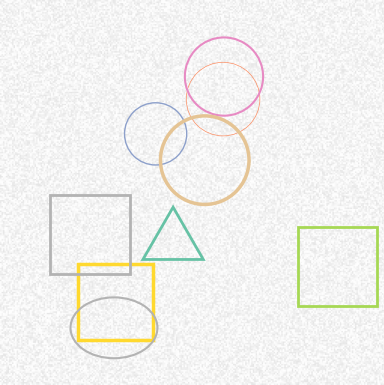[{"shape": "triangle", "thickness": 2, "radius": 0.45, "center": [0.45, 0.371]}, {"shape": "circle", "thickness": 0.5, "radius": 0.48, "center": [0.579, 0.743]}, {"shape": "circle", "thickness": 1, "radius": 0.4, "center": [0.404, 0.652]}, {"shape": "circle", "thickness": 1.5, "radius": 0.51, "center": [0.582, 0.801]}, {"shape": "square", "thickness": 2, "radius": 0.51, "center": [0.877, 0.308]}, {"shape": "square", "thickness": 2.5, "radius": 0.49, "center": [0.3, 0.215]}, {"shape": "circle", "thickness": 2.5, "radius": 0.58, "center": [0.532, 0.584]}, {"shape": "square", "thickness": 2, "radius": 0.52, "center": [0.234, 0.391]}, {"shape": "oval", "thickness": 1.5, "radius": 0.56, "center": [0.296, 0.149]}]